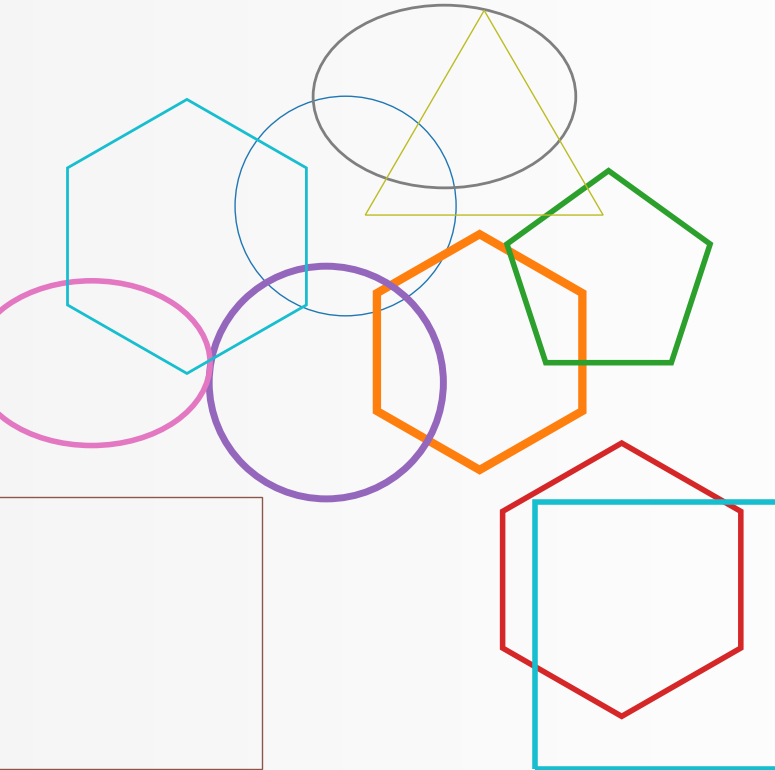[{"shape": "circle", "thickness": 0.5, "radius": 0.71, "center": [0.446, 0.732]}, {"shape": "hexagon", "thickness": 3, "radius": 0.77, "center": [0.619, 0.543]}, {"shape": "pentagon", "thickness": 2, "radius": 0.69, "center": [0.785, 0.64]}, {"shape": "hexagon", "thickness": 2, "radius": 0.89, "center": [0.802, 0.247]}, {"shape": "circle", "thickness": 2.5, "radius": 0.76, "center": [0.421, 0.503]}, {"shape": "square", "thickness": 0.5, "radius": 0.88, "center": [0.162, 0.178]}, {"shape": "oval", "thickness": 2, "radius": 0.76, "center": [0.118, 0.528]}, {"shape": "oval", "thickness": 1, "radius": 0.85, "center": [0.573, 0.875]}, {"shape": "triangle", "thickness": 0.5, "radius": 0.89, "center": [0.625, 0.809]}, {"shape": "hexagon", "thickness": 1, "radius": 0.89, "center": [0.241, 0.693]}, {"shape": "square", "thickness": 2, "radius": 0.87, "center": [0.864, 0.174]}]